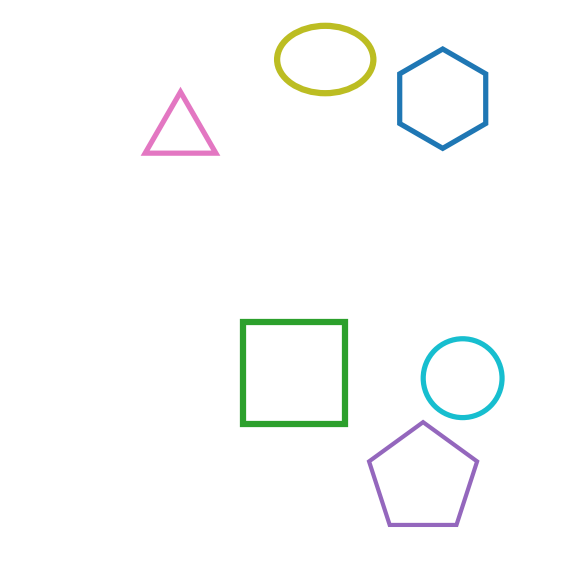[{"shape": "hexagon", "thickness": 2.5, "radius": 0.43, "center": [0.767, 0.828]}, {"shape": "square", "thickness": 3, "radius": 0.44, "center": [0.509, 0.353]}, {"shape": "pentagon", "thickness": 2, "radius": 0.49, "center": [0.733, 0.17]}, {"shape": "triangle", "thickness": 2.5, "radius": 0.35, "center": [0.313, 0.769]}, {"shape": "oval", "thickness": 3, "radius": 0.42, "center": [0.563, 0.896]}, {"shape": "circle", "thickness": 2.5, "radius": 0.34, "center": [0.801, 0.344]}]